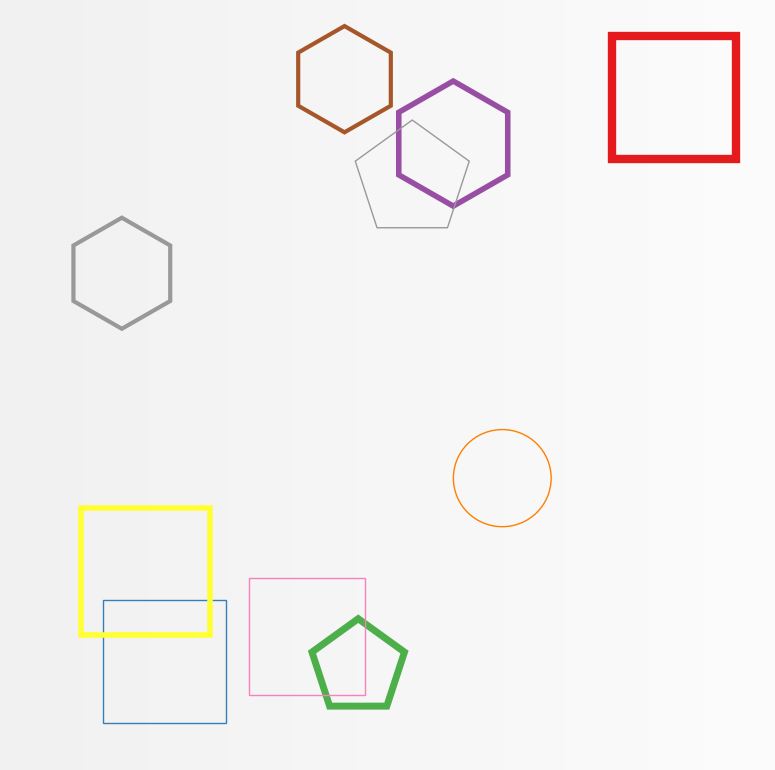[{"shape": "square", "thickness": 3, "radius": 0.4, "center": [0.87, 0.873]}, {"shape": "square", "thickness": 0.5, "radius": 0.4, "center": [0.212, 0.141]}, {"shape": "pentagon", "thickness": 2.5, "radius": 0.31, "center": [0.462, 0.134]}, {"shape": "hexagon", "thickness": 2, "radius": 0.41, "center": [0.585, 0.814]}, {"shape": "circle", "thickness": 0.5, "radius": 0.32, "center": [0.648, 0.379]}, {"shape": "square", "thickness": 2, "radius": 0.41, "center": [0.188, 0.258]}, {"shape": "hexagon", "thickness": 1.5, "radius": 0.34, "center": [0.445, 0.897]}, {"shape": "square", "thickness": 0.5, "radius": 0.38, "center": [0.396, 0.173]}, {"shape": "pentagon", "thickness": 0.5, "radius": 0.39, "center": [0.532, 0.767]}, {"shape": "hexagon", "thickness": 1.5, "radius": 0.36, "center": [0.157, 0.645]}]